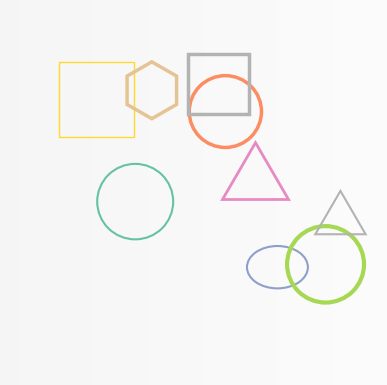[{"shape": "circle", "thickness": 1.5, "radius": 0.49, "center": [0.349, 0.476]}, {"shape": "circle", "thickness": 2.5, "radius": 0.47, "center": [0.582, 0.71]}, {"shape": "oval", "thickness": 1.5, "radius": 0.39, "center": [0.716, 0.306]}, {"shape": "triangle", "thickness": 2, "radius": 0.49, "center": [0.659, 0.531]}, {"shape": "circle", "thickness": 3, "radius": 0.5, "center": [0.84, 0.313]}, {"shape": "square", "thickness": 1, "radius": 0.49, "center": [0.249, 0.74]}, {"shape": "hexagon", "thickness": 2.5, "radius": 0.37, "center": [0.392, 0.766]}, {"shape": "square", "thickness": 2.5, "radius": 0.39, "center": [0.564, 0.782]}, {"shape": "triangle", "thickness": 1.5, "radius": 0.38, "center": [0.879, 0.429]}]